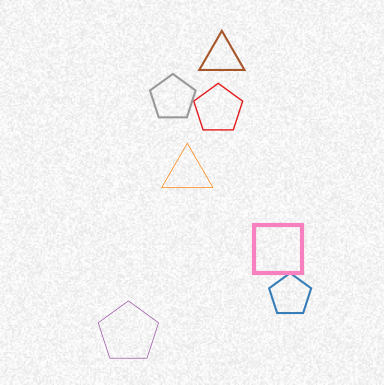[{"shape": "pentagon", "thickness": 1, "radius": 0.33, "center": [0.567, 0.717]}, {"shape": "pentagon", "thickness": 1.5, "radius": 0.29, "center": [0.754, 0.233]}, {"shape": "pentagon", "thickness": 0.5, "radius": 0.41, "center": [0.334, 0.136]}, {"shape": "triangle", "thickness": 0.5, "radius": 0.38, "center": [0.487, 0.551]}, {"shape": "triangle", "thickness": 1.5, "radius": 0.34, "center": [0.576, 0.852]}, {"shape": "square", "thickness": 3, "radius": 0.31, "center": [0.722, 0.353]}, {"shape": "pentagon", "thickness": 1.5, "radius": 0.31, "center": [0.449, 0.746]}]